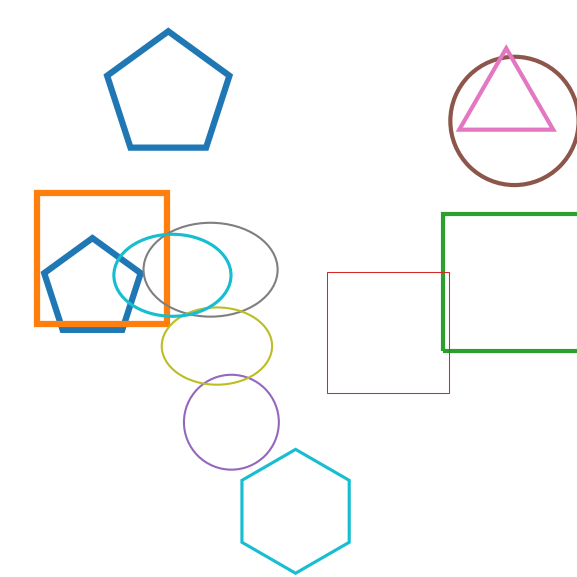[{"shape": "pentagon", "thickness": 3, "radius": 0.56, "center": [0.291, 0.834]}, {"shape": "pentagon", "thickness": 3, "radius": 0.44, "center": [0.16, 0.499]}, {"shape": "square", "thickness": 3, "radius": 0.56, "center": [0.177, 0.551]}, {"shape": "square", "thickness": 2, "radius": 0.59, "center": [0.886, 0.51]}, {"shape": "square", "thickness": 0.5, "radius": 0.53, "center": [0.672, 0.423]}, {"shape": "circle", "thickness": 1, "radius": 0.41, "center": [0.401, 0.268]}, {"shape": "circle", "thickness": 2, "radius": 0.56, "center": [0.891, 0.79]}, {"shape": "triangle", "thickness": 2, "radius": 0.47, "center": [0.877, 0.822]}, {"shape": "oval", "thickness": 1, "radius": 0.58, "center": [0.365, 0.532]}, {"shape": "oval", "thickness": 1, "radius": 0.48, "center": [0.376, 0.4]}, {"shape": "hexagon", "thickness": 1.5, "radius": 0.54, "center": [0.512, 0.114]}, {"shape": "oval", "thickness": 1.5, "radius": 0.51, "center": [0.299, 0.522]}]